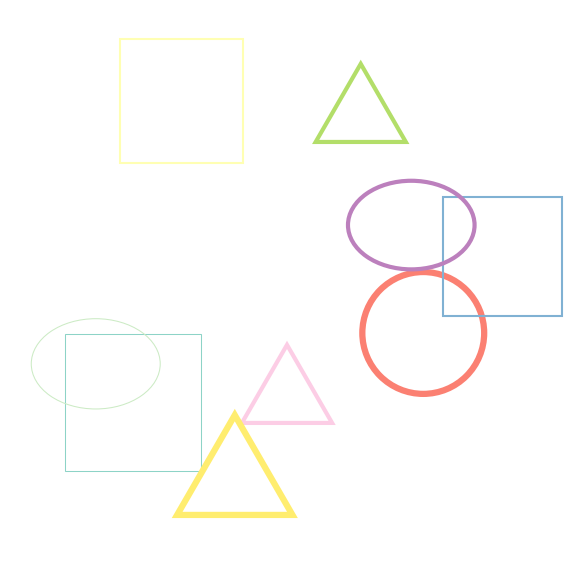[{"shape": "square", "thickness": 0.5, "radius": 0.59, "center": [0.23, 0.303]}, {"shape": "square", "thickness": 1, "radius": 0.54, "center": [0.314, 0.824]}, {"shape": "circle", "thickness": 3, "radius": 0.53, "center": [0.733, 0.423]}, {"shape": "square", "thickness": 1, "radius": 0.51, "center": [0.87, 0.555]}, {"shape": "triangle", "thickness": 2, "radius": 0.45, "center": [0.625, 0.798]}, {"shape": "triangle", "thickness": 2, "radius": 0.45, "center": [0.497, 0.312]}, {"shape": "oval", "thickness": 2, "radius": 0.55, "center": [0.712, 0.609]}, {"shape": "oval", "thickness": 0.5, "radius": 0.56, "center": [0.166, 0.369]}, {"shape": "triangle", "thickness": 3, "radius": 0.58, "center": [0.407, 0.165]}]